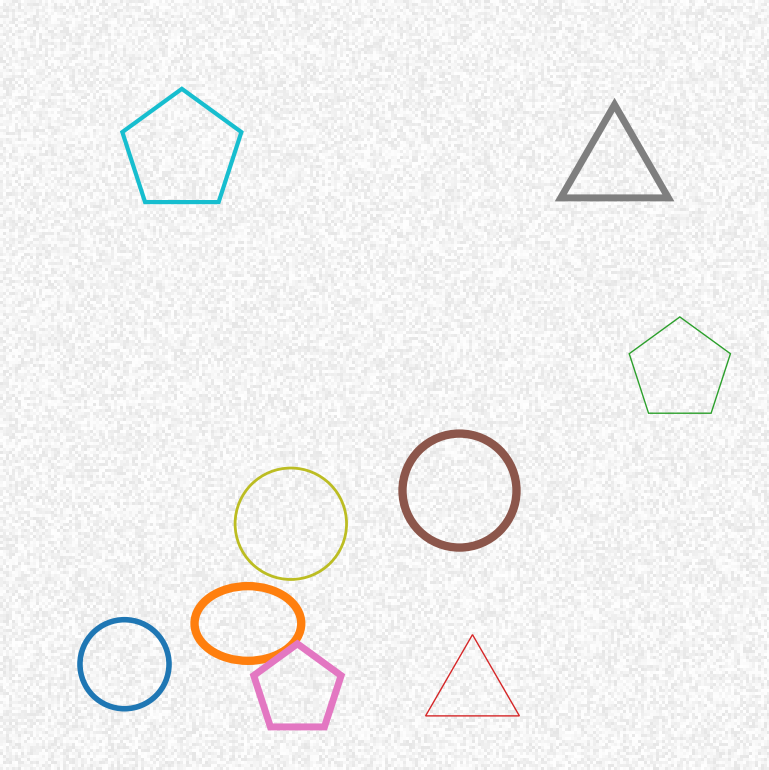[{"shape": "circle", "thickness": 2, "radius": 0.29, "center": [0.162, 0.137]}, {"shape": "oval", "thickness": 3, "radius": 0.35, "center": [0.322, 0.19]}, {"shape": "pentagon", "thickness": 0.5, "radius": 0.35, "center": [0.883, 0.519]}, {"shape": "triangle", "thickness": 0.5, "radius": 0.35, "center": [0.614, 0.105]}, {"shape": "circle", "thickness": 3, "radius": 0.37, "center": [0.597, 0.363]}, {"shape": "pentagon", "thickness": 2.5, "radius": 0.3, "center": [0.386, 0.104]}, {"shape": "triangle", "thickness": 2.5, "radius": 0.4, "center": [0.798, 0.783]}, {"shape": "circle", "thickness": 1, "radius": 0.36, "center": [0.378, 0.32]}, {"shape": "pentagon", "thickness": 1.5, "radius": 0.41, "center": [0.236, 0.803]}]